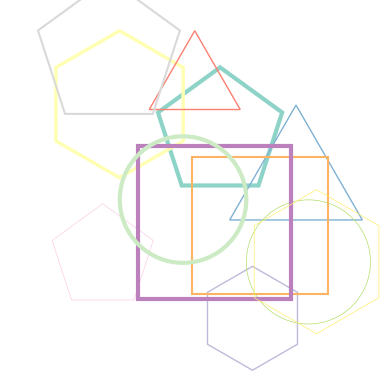[{"shape": "pentagon", "thickness": 3, "radius": 0.85, "center": [0.572, 0.655]}, {"shape": "hexagon", "thickness": 2.5, "radius": 0.95, "center": [0.31, 0.729]}, {"shape": "hexagon", "thickness": 1, "radius": 0.67, "center": [0.656, 0.173]}, {"shape": "triangle", "thickness": 1, "radius": 0.68, "center": [0.506, 0.784]}, {"shape": "triangle", "thickness": 1, "radius": 0.99, "center": [0.769, 0.528]}, {"shape": "square", "thickness": 1.5, "radius": 0.88, "center": [0.675, 0.414]}, {"shape": "circle", "thickness": 0.5, "radius": 0.81, "center": [0.801, 0.32]}, {"shape": "pentagon", "thickness": 0.5, "radius": 0.69, "center": [0.267, 0.333]}, {"shape": "pentagon", "thickness": 1.5, "radius": 0.97, "center": [0.283, 0.861]}, {"shape": "square", "thickness": 3, "radius": 0.99, "center": [0.556, 0.423]}, {"shape": "circle", "thickness": 3, "radius": 0.82, "center": [0.475, 0.482]}, {"shape": "hexagon", "thickness": 0.5, "radius": 0.94, "center": [0.822, 0.32]}]